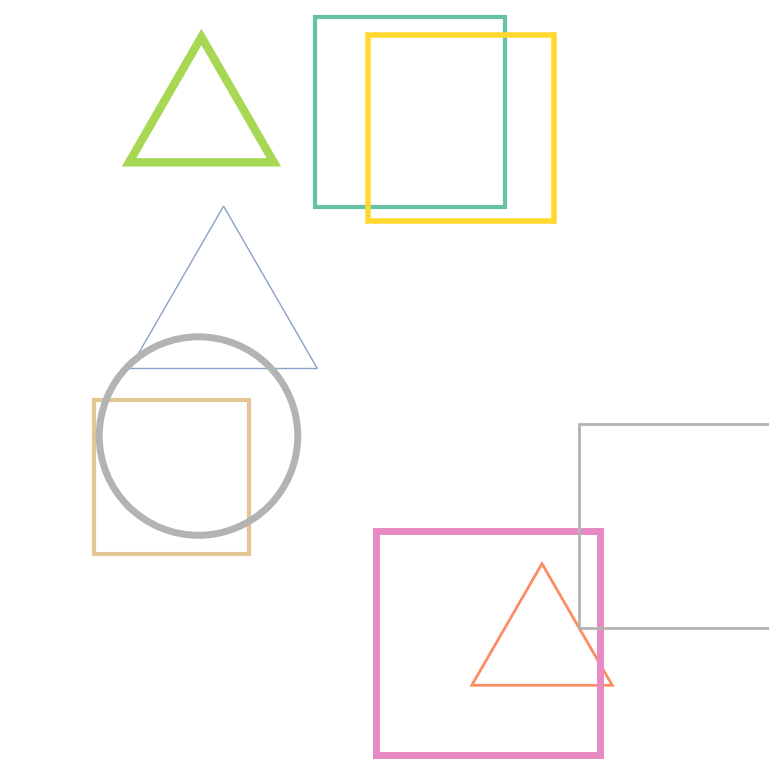[{"shape": "square", "thickness": 1.5, "radius": 0.62, "center": [0.533, 0.854]}, {"shape": "triangle", "thickness": 1, "radius": 0.53, "center": [0.704, 0.163]}, {"shape": "triangle", "thickness": 0.5, "radius": 0.7, "center": [0.29, 0.592]}, {"shape": "square", "thickness": 2.5, "radius": 0.73, "center": [0.634, 0.165]}, {"shape": "triangle", "thickness": 3, "radius": 0.54, "center": [0.262, 0.843]}, {"shape": "square", "thickness": 2, "radius": 0.6, "center": [0.599, 0.834]}, {"shape": "square", "thickness": 1.5, "radius": 0.5, "center": [0.223, 0.38]}, {"shape": "square", "thickness": 1, "radius": 0.66, "center": [0.885, 0.317]}, {"shape": "circle", "thickness": 2.5, "radius": 0.64, "center": [0.258, 0.434]}]